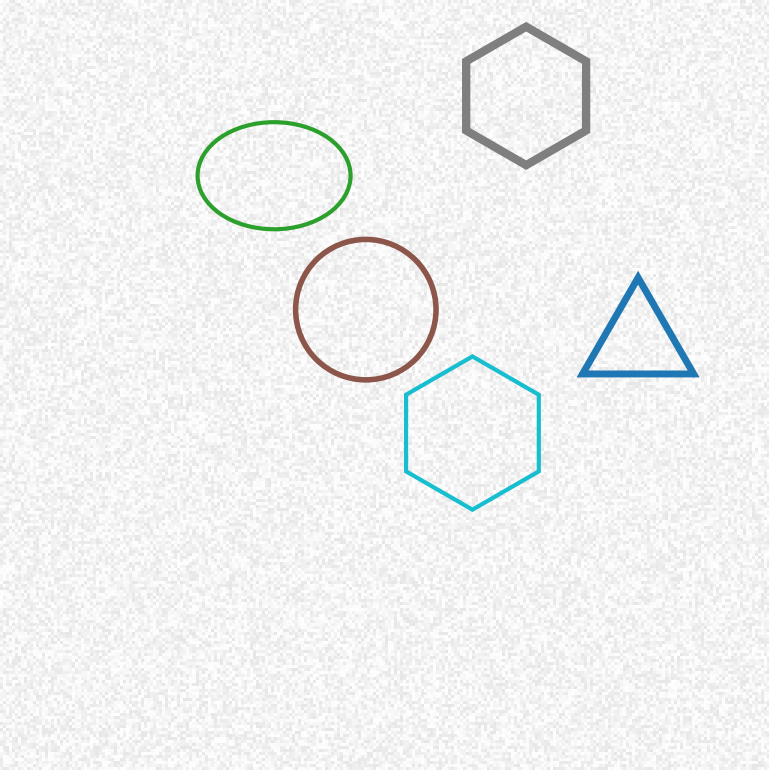[{"shape": "triangle", "thickness": 2.5, "radius": 0.42, "center": [0.829, 0.556]}, {"shape": "oval", "thickness": 1.5, "radius": 0.5, "center": [0.356, 0.772]}, {"shape": "circle", "thickness": 2, "radius": 0.46, "center": [0.475, 0.598]}, {"shape": "hexagon", "thickness": 3, "radius": 0.45, "center": [0.683, 0.875]}, {"shape": "hexagon", "thickness": 1.5, "radius": 0.5, "center": [0.614, 0.438]}]